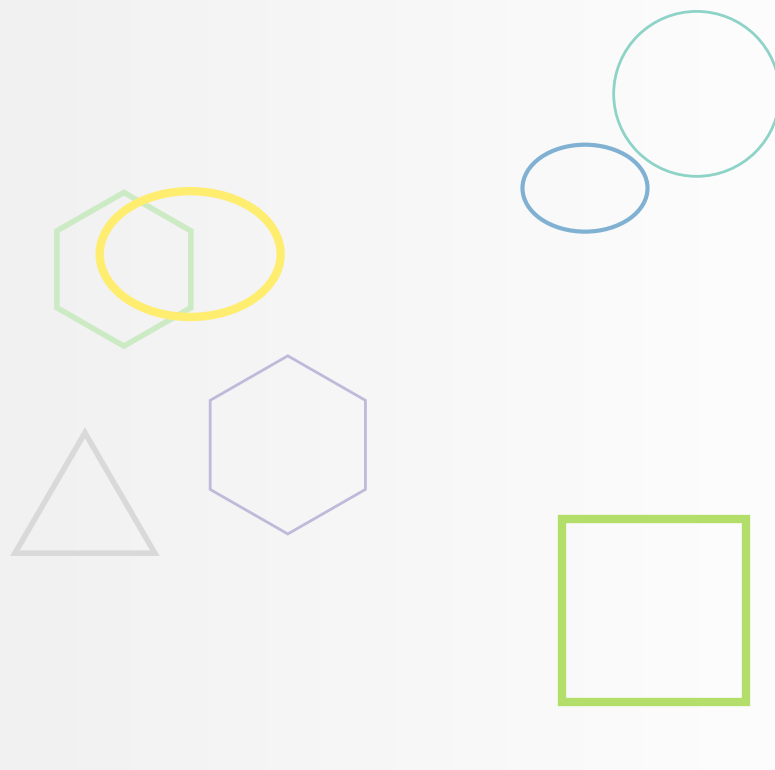[{"shape": "circle", "thickness": 1, "radius": 0.54, "center": [0.899, 0.878]}, {"shape": "hexagon", "thickness": 1, "radius": 0.58, "center": [0.371, 0.422]}, {"shape": "oval", "thickness": 1.5, "radius": 0.4, "center": [0.755, 0.756]}, {"shape": "square", "thickness": 3, "radius": 0.59, "center": [0.844, 0.207]}, {"shape": "triangle", "thickness": 2, "radius": 0.52, "center": [0.11, 0.334]}, {"shape": "hexagon", "thickness": 2, "radius": 0.5, "center": [0.16, 0.65]}, {"shape": "oval", "thickness": 3, "radius": 0.58, "center": [0.245, 0.67]}]